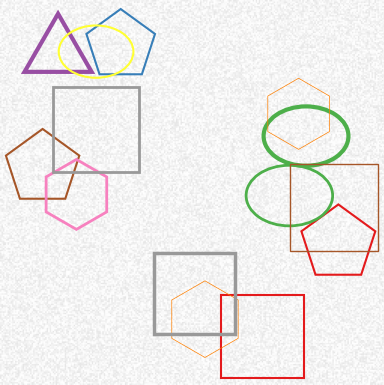[{"shape": "pentagon", "thickness": 1.5, "radius": 0.5, "center": [0.879, 0.368]}, {"shape": "square", "thickness": 1.5, "radius": 0.54, "center": [0.682, 0.127]}, {"shape": "pentagon", "thickness": 1.5, "radius": 0.47, "center": [0.313, 0.883]}, {"shape": "oval", "thickness": 2, "radius": 0.56, "center": [0.752, 0.492]}, {"shape": "oval", "thickness": 3, "radius": 0.55, "center": [0.795, 0.647]}, {"shape": "triangle", "thickness": 3, "radius": 0.5, "center": [0.151, 0.864]}, {"shape": "hexagon", "thickness": 0.5, "radius": 0.46, "center": [0.776, 0.704]}, {"shape": "hexagon", "thickness": 0.5, "radius": 0.5, "center": [0.532, 0.171]}, {"shape": "oval", "thickness": 1.5, "radius": 0.49, "center": [0.25, 0.866]}, {"shape": "square", "thickness": 1, "radius": 0.57, "center": [0.868, 0.461]}, {"shape": "pentagon", "thickness": 1.5, "radius": 0.5, "center": [0.111, 0.565]}, {"shape": "hexagon", "thickness": 2, "radius": 0.45, "center": [0.198, 0.495]}, {"shape": "square", "thickness": 2.5, "radius": 0.53, "center": [0.506, 0.237]}, {"shape": "square", "thickness": 2, "radius": 0.55, "center": [0.249, 0.663]}]